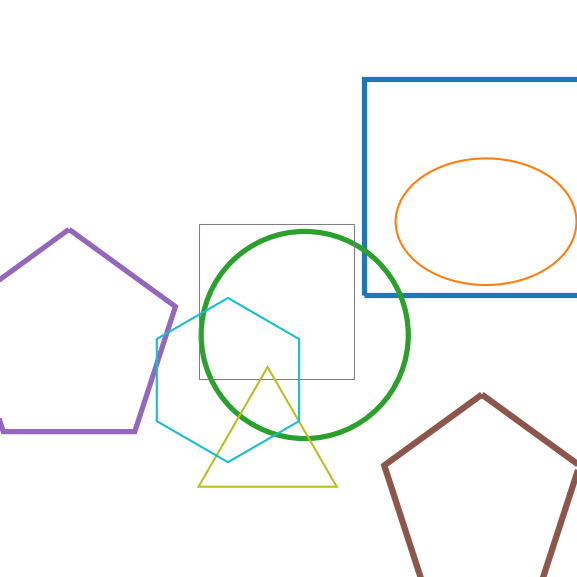[{"shape": "square", "thickness": 2.5, "radius": 0.94, "center": [0.818, 0.675]}, {"shape": "oval", "thickness": 1, "radius": 0.78, "center": [0.842, 0.615]}, {"shape": "circle", "thickness": 2.5, "radius": 0.9, "center": [0.528, 0.419]}, {"shape": "pentagon", "thickness": 2.5, "radius": 0.97, "center": [0.12, 0.408]}, {"shape": "pentagon", "thickness": 3, "radius": 0.89, "center": [0.834, 0.138]}, {"shape": "square", "thickness": 0.5, "radius": 0.67, "center": [0.479, 0.477]}, {"shape": "triangle", "thickness": 1, "radius": 0.69, "center": [0.463, 0.225]}, {"shape": "hexagon", "thickness": 1, "radius": 0.71, "center": [0.395, 0.341]}]